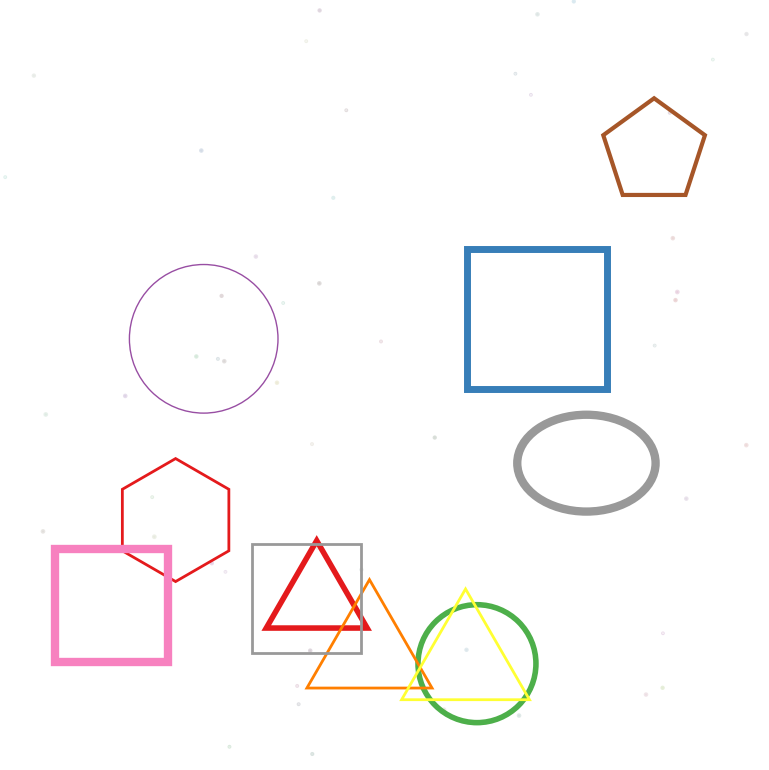[{"shape": "triangle", "thickness": 2, "radius": 0.38, "center": [0.411, 0.222]}, {"shape": "hexagon", "thickness": 1, "radius": 0.4, "center": [0.228, 0.325]}, {"shape": "square", "thickness": 2.5, "radius": 0.45, "center": [0.697, 0.585]}, {"shape": "circle", "thickness": 2, "radius": 0.38, "center": [0.619, 0.138]}, {"shape": "circle", "thickness": 0.5, "radius": 0.48, "center": [0.265, 0.56]}, {"shape": "triangle", "thickness": 1, "radius": 0.47, "center": [0.48, 0.153]}, {"shape": "triangle", "thickness": 1, "radius": 0.48, "center": [0.605, 0.139]}, {"shape": "pentagon", "thickness": 1.5, "radius": 0.35, "center": [0.849, 0.803]}, {"shape": "square", "thickness": 3, "radius": 0.37, "center": [0.144, 0.213]}, {"shape": "oval", "thickness": 3, "radius": 0.45, "center": [0.762, 0.398]}, {"shape": "square", "thickness": 1, "radius": 0.36, "center": [0.398, 0.223]}]